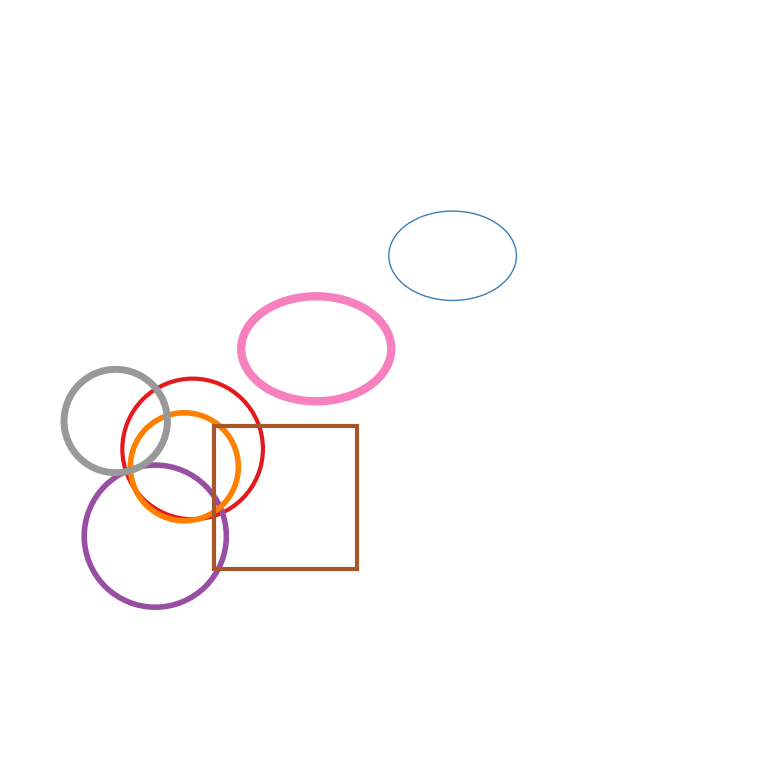[{"shape": "circle", "thickness": 1.5, "radius": 0.46, "center": [0.25, 0.417]}, {"shape": "oval", "thickness": 0.5, "radius": 0.41, "center": [0.588, 0.668]}, {"shape": "circle", "thickness": 2, "radius": 0.46, "center": [0.202, 0.304]}, {"shape": "circle", "thickness": 2, "radius": 0.35, "center": [0.239, 0.394]}, {"shape": "square", "thickness": 1.5, "radius": 0.47, "center": [0.371, 0.354]}, {"shape": "oval", "thickness": 3, "radius": 0.49, "center": [0.411, 0.547]}, {"shape": "circle", "thickness": 2.5, "radius": 0.34, "center": [0.15, 0.453]}]